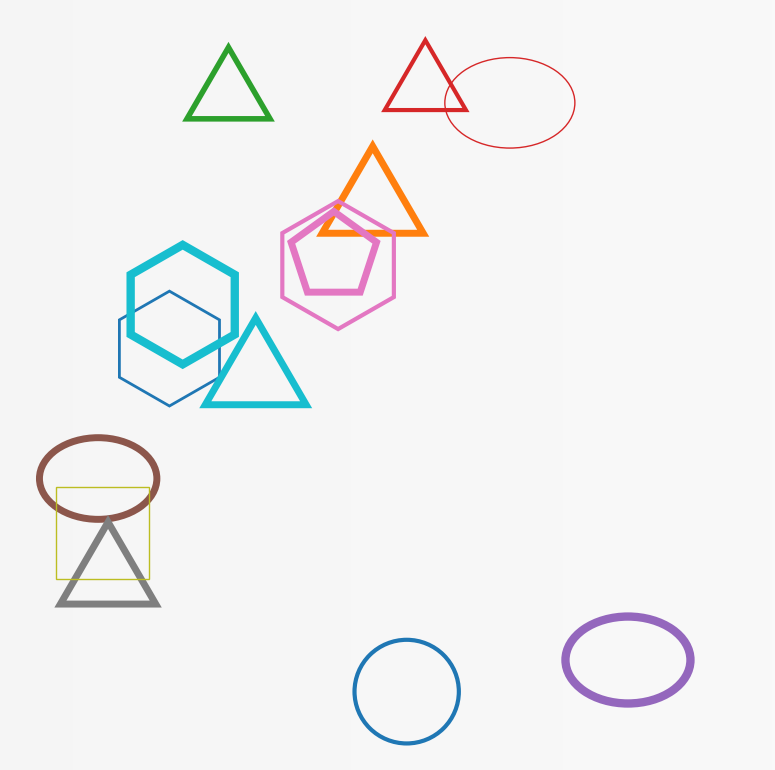[{"shape": "hexagon", "thickness": 1, "radius": 0.37, "center": [0.219, 0.547]}, {"shape": "circle", "thickness": 1.5, "radius": 0.34, "center": [0.525, 0.102]}, {"shape": "triangle", "thickness": 2.5, "radius": 0.38, "center": [0.481, 0.735]}, {"shape": "triangle", "thickness": 2, "radius": 0.31, "center": [0.295, 0.877]}, {"shape": "oval", "thickness": 0.5, "radius": 0.42, "center": [0.658, 0.866]}, {"shape": "triangle", "thickness": 1.5, "radius": 0.3, "center": [0.549, 0.887]}, {"shape": "oval", "thickness": 3, "radius": 0.4, "center": [0.81, 0.143]}, {"shape": "oval", "thickness": 2.5, "radius": 0.38, "center": [0.127, 0.379]}, {"shape": "pentagon", "thickness": 2.5, "radius": 0.29, "center": [0.431, 0.667]}, {"shape": "hexagon", "thickness": 1.5, "radius": 0.42, "center": [0.436, 0.656]}, {"shape": "triangle", "thickness": 2.5, "radius": 0.36, "center": [0.139, 0.251]}, {"shape": "square", "thickness": 0.5, "radius": 0.3, "center": [0.132, 0.308]}, {"shape": "hexagon", "thickness": 3, "radius": 0.39, "center": [0.236, 0.604]}, {"shape": "triangle", "thickness": 2.5, "radius": 0.38, "center": [0.33, 0.512]}]